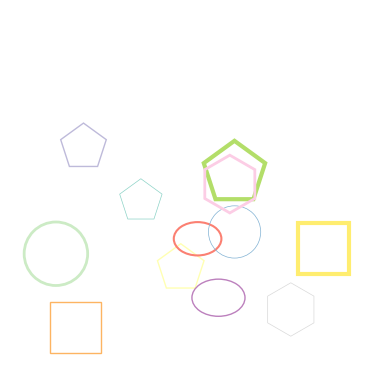[{"shape": "pentagon", "thickness": 0.5, "radius": 0.29, "center": [0.366, 0.478]}, {"shape": "pentagon", "thickness": 1, "radius": 0.32, "center": [0.469, 0.303]}, {"shape": "pentagon", "thickness": 1, "radius": 0.31, "center": [0.217, 0.618]}, {"shape": "oval", "thickness": 1.5, "radius": 0.31, "center": [0.513, 0.38]}, {"shape": "circle", "thickness": 0.5, "radius": 0.34, "center": [0.609, 0.398]}, {"shape": "square", "thickness": 1, "radius": 0.33, "center": [0.196, 0.149]}, {"shape": "pentagon", "thickness": 3, "radius": 0.42, "center": [0.609, 0.55]}, {"shape": "hexagon", "thickness": 2, "radius": 0.38, "center": [0.597, 0.522]}, {"shape": "hexagon", "thickness": 0.5, "radius": 0.35, "center": [0.755, 0.196]}, {"shape": "oval", "thickness": 1, "radius": 0.34, "center": [0.567, 0.227]}, {"shape": "circle", "thickness": 2, "radius": 0.41, "center": [0.145, 0.341]}, {"shape": "square", "thickness": 3, "radius": 0.33, "center": [0.84, 0.354]}]